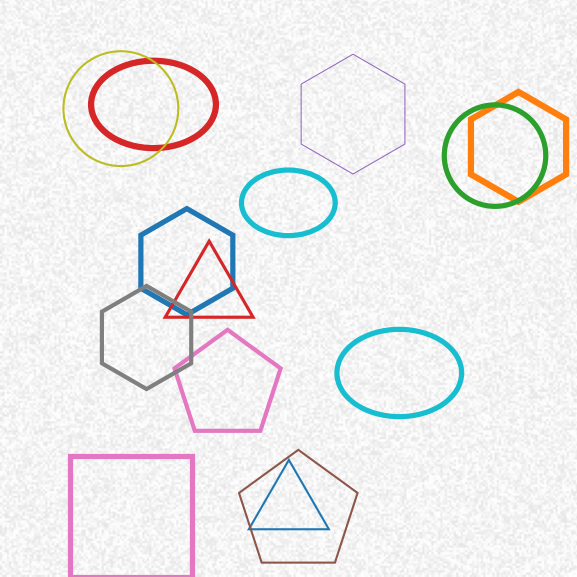[{"shape": "triangle", "thickness": 1, "radius": 0.4, "center": [0.5, 0.123]}, {"shape": "hexagon", "thickness": 2.5, "radius": 0.46, "center": [0.324, 0.546]}, {"shape": "hexagon", "thickness": 3, "radius": 0.48, "center": [0.898, 0.745]}, {"shape": "circle", "thickness": 2.5, "radius": 0.44, "center": [0.857, 0.73]}, {"shape": "triangle", "thickness": 1.5, "radius": 0.44, "center": [0.362, 0.494]}, {"shape": "oval", "thickness": 3, "radius": 0.54, "center": [0.266, 0.818]}, {"shape": "hexagon", "thickness": 0.5, "radius": 0.52, "center": [0.611, 0.802]}, {"shape": "pentagon", "thickness": 1, "radius": 0.54, "center": [0.517, 0.112]}, {"shape": "square", "thickness": 2.5, "radius": 0.53, "center": [0.227, 0.105]}, {"shape": "pentagon", "thickness": 2, "radius": 0.48, "center": [0.394, 0.331]}, {"shape": "hexagon", "thickness": 2, "radius": 0.45, "center": [0.254, 0.415]}, {"shape": "circle", "thickness": 1, "radius": 0.5, "center": [0.209, 0.811]}, {"shape": "oval", "thickness": 2.5, "radius": 0.54, "center": [0.691, 0.353]}, {"shape": "oval", "thickness": 2.5, "radius": 0.41, "center": [0.499, 0.648]}]